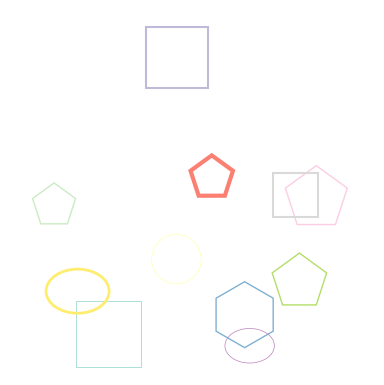[{"shape": "square", "thickness": 0.5, "radius": 0.42, "center": [0.281, 0.133]}, {"shape": "circle", "thickness": 0.5, "radius": 0.32, "center": [0.458, 0.327]}, {"shape": "square", "thickness": 1.5, "radius": 0.4, "center": [0.46, 0.85]}, {"shape": "pentagon", "thickness": 3, "radius": 0.29, "center": [0.55, 0.539]}, {"shape": "hexagon", "thickness": 1, "radius": 0.43, "center": [0.635, 0.183]}, {"shape": "pentagon", "thickness": 1, "radius": 0.37, "center": [0.778, 0.268]}, {"shape": "pentagon", "thickness": 1, "radius": 0.42, "center": [0.822, 0.485]}, {"shape": "square", "thickness": 1.5, "radius": 0.29, "center": [0.768, 0.493]}, {"shape": "oval", "thickness": 0.5, "radius": 0.32, "center": [0.648, 0.102]}, {"shape": "pentagon", "thickness": 1, "radius": 0.29, "center": [0.14, 0.466]}, {"shape": "oval", "thickness": 2, "radius": 0.41, "center": [0.202, 0.244]}]